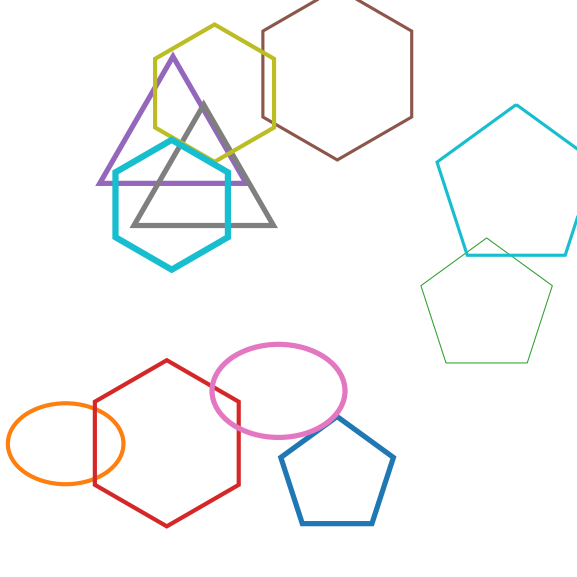[{"shape": "pentagon", "thickness": 2.5, "radius": 0.51, "center": [0.584, 0.175]}, {"shape": "oval", "thickness": 2, "radius": 0.5, "center": [0.114, 0.231]}, {"shape": "pentagon", "thickness": 0.5, "radius": 0.6, "center": [0.843, 0.467]}, {"shape": "hexagon", "thickness": 2, "radius": 0.72, "center": [0.289, 0.232]}, {"shape": "triangle", "thickness": 2.5, "radius": 0.73, "center": [0.3, 0.755]}, {"shape": "hexagon", "thickness": 1.5, "radius": 0.74, "center": [0.584, 0.871]}, {"shape": "oval", "thickness": 2.5, "radius": 0.58, "center": [0.482, 0.322]}, {"shape": "triangle", "thickness": 2.5, "radius": 0.7, "center": [0.353, 0.678]}, {"shape": "hexagon", "thickness": 2, "radius": 0.59, "center": [0.372, 0.838]}, {"shape": "hexagon", "thickness": 3, "radius": 0.56, "center": [0.297, 0.645]}, {"shape": "pentagon", "thickness": 1.5, "radius": 0.72, "center": [0.894, 0.674]}]